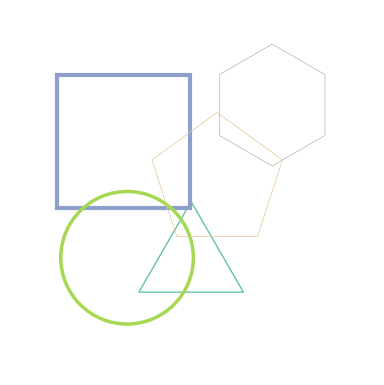[{"shape": "triangle", "thickness": 1, "radius": 0.78, "center": [0.496, 0.32]}, {"shape": "square", "thickness": 3, "radius": 0.86, "center": [0.32, 0.633]}, {"shape": "circle", "thickness": 2.5, "radius": 0.86, "center": [0.33, 0.331]}, {"shape": "pentagon", "thickness": 0.5, "radius": 0.89, "center": [0.564, 0.53]}, {"shape": "hexagon", "thickness": 0.5, "radius": 0.79, "center": [0.707, 0.727]}]